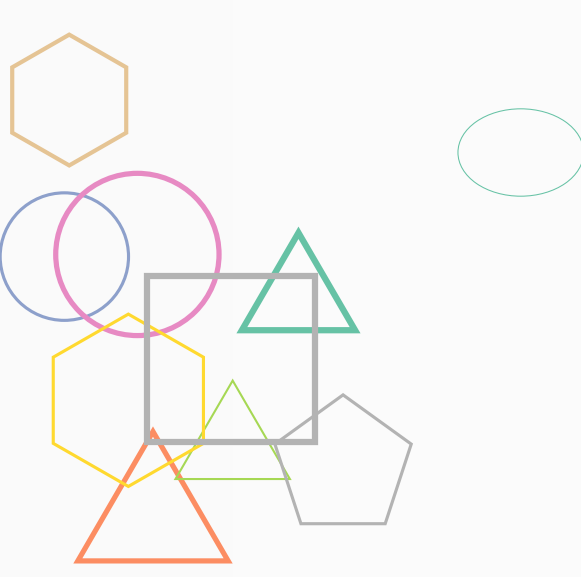[{"shape": "oval", "thickness": 0.5, "radius": 0.54, "center": [0.896, 0.735]}, {"shape": "triangle", "thickness": 3, "radius": 0.56, "center": [0.514, 0.484]}, {"shape": "triangle", "thickness": 2.5, "radius": 0.75, "center": [0.263, 0.103]}, {"shape": "circle", "thickness": 1.5, "radius": 0.55, "center": [0.111, 0.555]}, {"shape": "circle", "thickness": 2.5, "radius": 0.7, "center": [0.236, 0.559]}, {"shape": "triangle", "thickness": 1, "radius": 0.57, "center": [0.4, 0.226]}, {"shape": "hexagon", "thickness": 1.5, "radius": 0.75, "center": [0.221, 0.306]}, {"shape": "hexagon", "thickness": 2, "radius": 0.57, "center": [0.119, 0.826]}, {"shape": "pentagon", "thickness": 1.5, "radius": 0.62, "center": [0.59, 0.192]}, {"shape": "square", "thickness": 3, "radius": 0.72, "center": [0.397, 0.378]}]